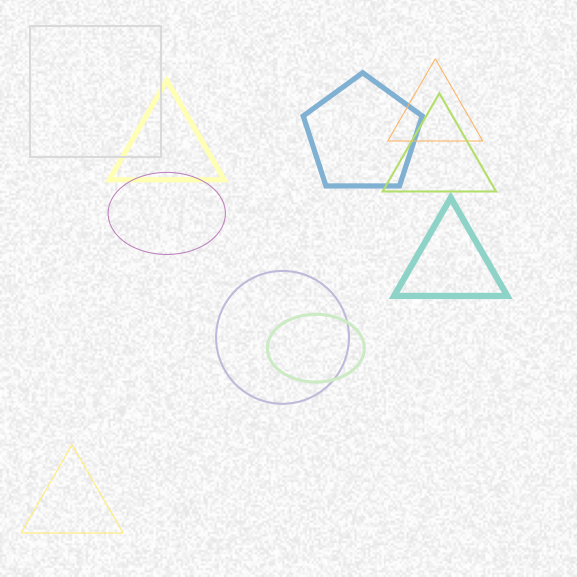[{"shape": "triangle", "thickness": 3, "radius": 0.57, "center": [0.78, 0.543]}, {"shape": "triangle", "thickness": 2.5, "radius": 0.57, "center": [0.289, 0.745]}, {"shape": "circle", "thickness": 1, "radius": 0.58, "center": [0.489, 0.415]}, {"shape": "pentagon", "thickness": 2.5, "radius": 0.54, "center": [0.628, 0.765]}, {"shape": "triangle", "thickness": 0.5, "radius": 0.47, "center": [0.754, 0.802]}, {"shape": "triangle", "thickness": 1, "radius": 0.57, "center": [0.761, 0.724]}, {"shape": "square", "thickness": 1, "radius": 0.57, "center": [0.165, 0.841]}, {"shape": "oval", "thickness": 0.5, "radius": 0.51, "center": [0.289, 0.63]}, {"shape": "oval", "thickness": 1.5, "radius": 0.42, "center": [0.547, 0.396]}, {"shape": "triangle", "thickness": 0.5, "radius": 0.51, "center": [0.125, 0.127]}]